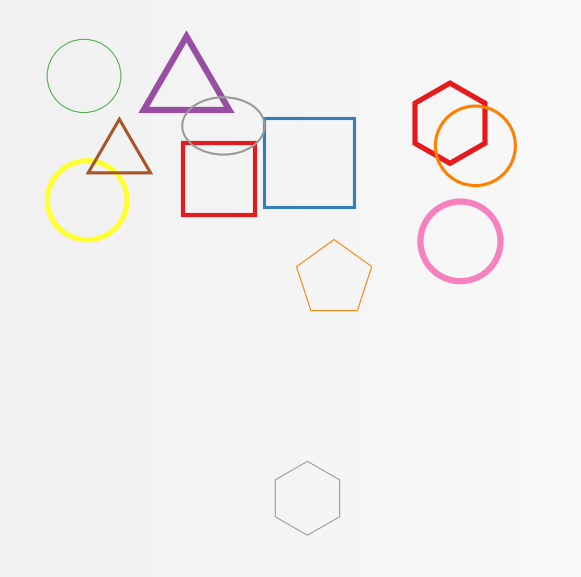[{"shape": "square", "thickness": 2, "radius": 0.31, "center": [0.377, 0.689]}, {"shape": "hexagon", "thickness": 2.5, "radius": 0.35, "center": [0.774, 0.786]}, {"shape": "square", "thickness": 1.5, "radius": 0.39, "center": [0.532, 0.718]}, {"shape": "circle", "thickness": 0.5, "radius": 0.32, "center": [0.145, 0.868]}, {"shape": "triangle", "thickness": 3, "radius": 0.42, "center": [0.321, 0.851]}, {"shape": "circle", "thickness": 1.5, "radius": 0.34, "center": [0.818, 0.747]}, {"shape": "pentagon", "thickness": 0.5, "radius": 0.34, "center": [0.575, 0.516]}, {"shape": "circle", "thickness": 2.5, "radius": 0.34, "center": [0.15, 0.652]}, {"shape": "triangle", "thickness": 1.5, "radius": 0.31, "center": [0.205, 0.731]}, {"shape": "circle", "thickness": 3, "radius": 0.34, "center": [0.792, 0.581]}, {"shape": "hexagon", "thickness": 0.5, "radius": 0.32, "center": [0.529, 0.136]}, {"shape": "oval", "thickness": 1, "radius": 0.35, "center": [0.384, 0.781]}]